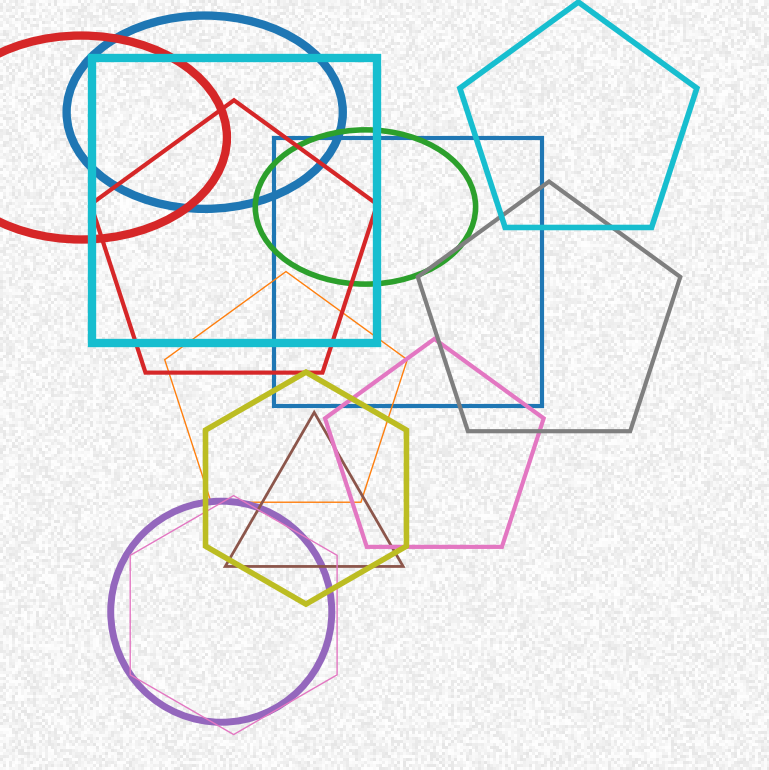[{"shape": "square", "thickness": 1.5, "radius": 0.87, "center": [0.53, 0.647]}, {"shape": "oval", "thickness": 3, "radius": 0.9, "center": [0.266, 0.854]}, {"shape": "pentagon", "thickness": 0.5, "radius": 0.83, "center": [0.371, 0.482]}, {"shape": "oval", "thickness": 2, "radius": 0.72, "center": [0.475, 0.731]}, {"shape": "pentagon", "thickness": 1.5, "radius": 0.98, "center": [0.304, 0.674]}, {"shape": "oval", "thickness": 3, "radius": 0.95, "center": [0.106, 0.821]}, {"shape": "circle", "thickness": 2.5, "radius": 0.72, "center": [0.287, 0.206]}, {"shape": "triangle", "thickness": 1, "radius": 0.67, "center": [0.408, 0.331]}, {"shape": "pentagon", "thickness": 1.5, "radius": 0.75, "center": [0.564, 0.411]}, {"shape": "hexagon", "thickness": 0.5, "radius": 0.78, "center": [0.303, 0.201]}, {"shape": "pentagon", "thickness": 1.5, "radius": 0.9, "center": [0.713, 0.585]}, {"shape": "hexagon", "thickness": 2, "radius": 0.75, "center": [0.397, 0.366]}, {"shape": "square", "thickness": 3, "radius": 0.93, "center": [0.304, 0.74]}, {"shape": "pentagon", "thickness": 2, "radius": 0.81, "center": [0.751, 0.835]}]